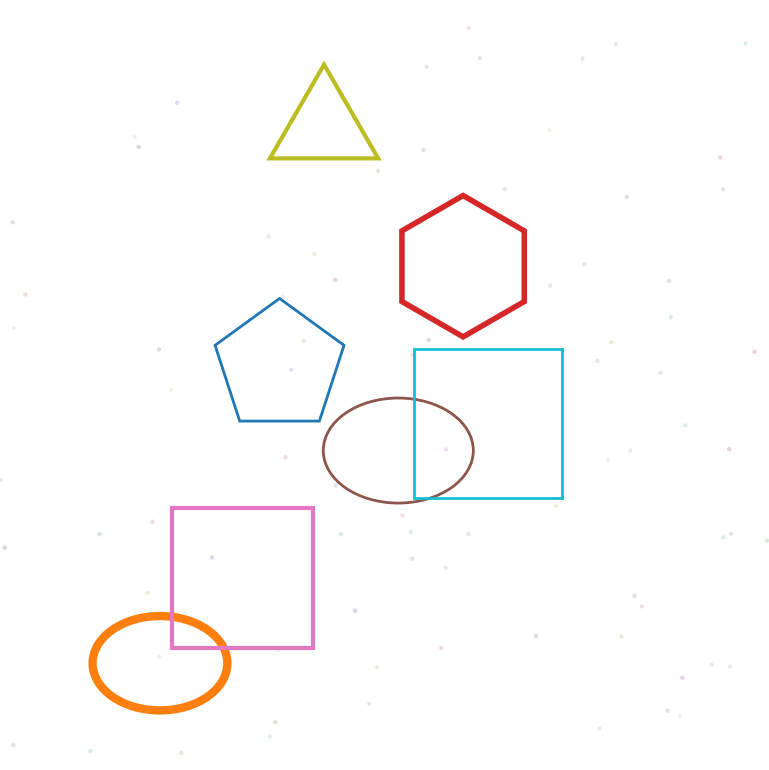[{"shape": "pentagon", "thickness": 1, "radius": 0.44, "center": [0.363, 0.524]}, {"shape": "oval", "thickness": 3, "radius": 0.44, "center": [0.208, 0.139]}, {"shape": "hexagon", "thickness": 2, "radius": 0.46, "center": [0.601, 0.654]}, {"shape": "oval", "thickness": 1, "radius": 0.49, "center": [0.517, 0.415]}, {"shape": "square", "thickness": 1.5, "radius": 0.46, "center": [0.315, 0.249]}, {"shape": "triangle", "thickness": 1.5, "radius": 0.41, "center": [0.421, 0.835]}, {"shape": "square", "thickness": 1, "radius": 0.48, "center": [0.634, 0.45]}]